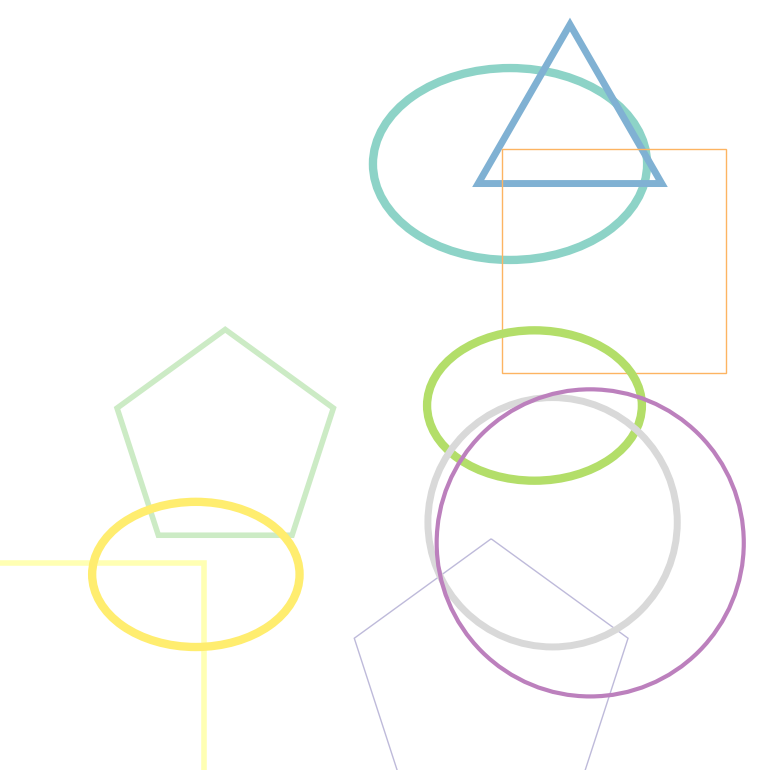[{"shape": "oval", "thickness": 3, "radius": 0.89, "center": [0.662, 0.787]}, {"shape": "square", "thickness": 2, "radius": 0.69, "center": [0.126, 0.13]}, {"shape": "pentagon", "thickness": 0.5, "radius": 0.93, "center": [0.638, 0.113]}, {"shape": "triangle", "thickness": 2.5, "radius": 0.69, "center": [0.74, 0.83]}, {"shape": "square", "thickness": 0.5, "radius": 0.73, "center": [0.797, 0.661]}, {"shape": "oval", "thickness": 3, "radius": 0.7, "center": [0.694, 0.473]}, {"shape": "circle", "thickness": 2.5, "radius": 0.81, "center": [0.718, 0.322]}, {"shape": "circle", "thickness": 1.5, "radius": 1.0, "center": [0.767, 0.295]}, {"shape": "pentagon", "thickness": 2, "radius": 0.74, "center": [0.292, 0.424]}, {"shape": "oval", "thickness": 3, "radius": 0.67, "center": [0.254, 0.254]}]